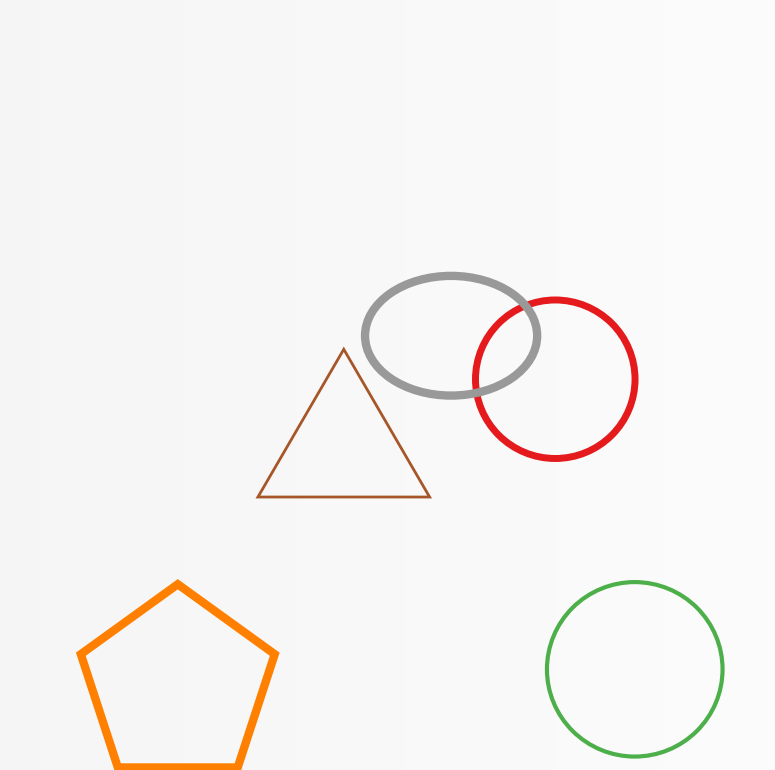[{"shape": "circle", "thickness": 2.5, "radius": 0.51, "center": [0.716, 0.507]}, {"shape": "circle", "thickness": 1.5, "radius": 0.57, "center": [0.819, 0.131]}, {"shape": "pentagon", "thickness": 3, "radius": 0.66, "center": [0.229, 0.11]}, {"shape": "triangle", "thickness": 1, "radius": 0.64, "center": [0.444, 0.418]}, {"shape": "oval", "thickness": 3, "radius": 0.56, "center": [0.582, 0.564]}]